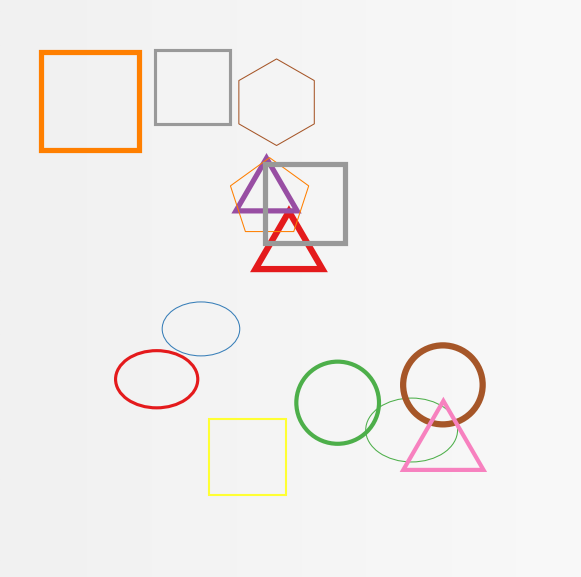[{"shape": "oval", "thickness": 1.5, "radius": 0.35, "center": [0.27, 0.342]}, {"shape": "triangle", "thickness": 3, "radius": 0.33, "center": [0.497, 0.566]}, {"shape": "oval", "thickness": 0.5, "radius": 0.33, "center": [0.346, 0.43]}, {"shape": "circle", "thickness": 2, "radius": 0.36, "center": [0.581, 0.302]}, {"shape": "oval", "thickness": 0.5, "radius": 0.4, "center": [0.708, 0.255]}, {"shape": "triangle", "thickness": 2.5, "radius": 0.3, "center": [0.459, 0.664]}, {"shape": "square", "thickness": 2.5, "radius": 0.42, "center": [0.155, 0.824]}, {"shape": "pentagon", "thickness": 0.5, "radius": 0.35, "center": [0.464, 0.655]}, {"shape": "square", "thickness": 1, "radius": 0.33, "center": [0.426, 0.207]}, {"shape": "hexagon", "thickness": 0.5, "radius": 0.37, "center": [0.476, 0.822]}, {"shape": "circle", "thickness": 3, "radius": 0.34, "center": [0.762, 0.333]}, {"shape": "triangle", "thickness": 2, "radius": 0.4, "center": [0.763, 0.225]}, {"shape": "square", "thickness": 2.5, "radius": 0.34, "center": [0.525, 0.646]}, {"shape": "square", "thickness": 1.5, "radius": 0.32, "center": [0.332, 0.849]}]